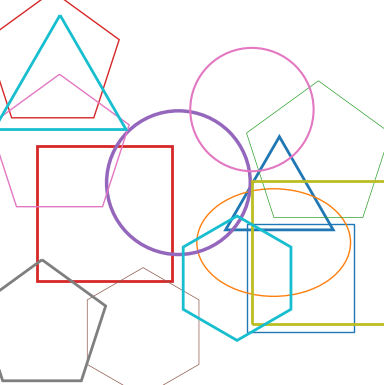[{"shape": "triangle", "thickness": 2, "radius": 0.81, "center": [0.726, 0.484]}, {"shape": "square", "thickness": 1, "radius": 0.7, "center": [0.78, 0.277]}, {"shape": "oval", "thickness": 1, "radius": 1.0, "center": [0.711, 0.37]}, {"shape": "pentagon", "thickness": 0.5, "radius": 0.98, "center": [0.827, 0.594]}, {"shape": "square", "thickness": 2, "radius": 0.88, "center": [0.271, 0.445]}, {"shape": "pentagon", "thickness": 1, "radius": 0.91, "center": [0.137, 0.841]}, {"shape": "circle", "thickness": 2.5, "radius": 0.93, "center": [0.463, 0.526]}, {"shape": "hexagon", "thickness": 0.5, "radius": 0.84, "center": [0.372, 0.137]}, {"shape": "circle", "thickness": 1.5, "radius": 0.8, "center": [0.654, 0.715]}, {"shape": "pentagon", "thickness": 1, "radius": 0.95, "center": [0.155, 0.617]}, {"shape": "pentagon", "thickness": 2, "radius": 0.87, "center": [0.109, 0.152]}, {"shape": "square", "thickness": 2, "radius": 0.92, "center": [0.839, 0.344]}, {"shape": "triangle", "thickness": 2, "radius": 0.99, "center": [0.156, 0.763]}, {"shape": "hexagon", "thickness": 2, "radius": 0.81, "center": [0.616, 0.277]}]